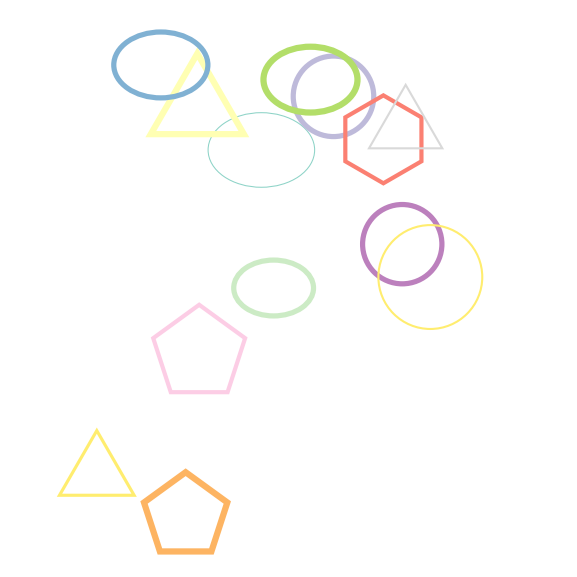[{"shape": "oval", "thickness": 0.5, "radius": 0.46, "center": [0.453, 0.739]}, {"shape": "triangle", "thickness": 3, "radius": 0.47, "center": [0.342, 0.813]}, {"shape": "circle", "thickness": 2.5, "radius": 0.35, "center": [0.577, 0.832]}, {"shape": "hexagon", "thickness": 2, "radius": 0.38, "center": [0.664, 0.758]}, {"shape": "oval", "thickness": 2.5, "radius": 0.41, "center": [0.279, 0.887]}, {"shape": "pentagon", "thickness": 3, "radius": 0.38, "center": [0.321, 0.106]}, {"shape": "oval", "thickness": 3, "radius": 0.41, "center": [0.538, 0.861]}, {"shape": "pentagon", "thickness": 2, "radius": 0.42, "center": [0.345, 0.388]}, {"shape": "triangle", "thickness": 1, "radius": 0.37, "center": [0.702, 0.779]}, {"shape": "circle", "thickness": 2.5, "radius": 0.34, "center": [0.697, 0.576]}, {"shape": "oval", "thickness": 2.5, "radius": 0.35, "center": [0.474, 0.5]}, {"shape": "circle", "thickness": 1, "radius": 0.45, "center": [0.745, 0.519]}, {"shape": "triangle", "thickness": 1.5, "radius": 0.37, "center": [0.168, 0.179]}]